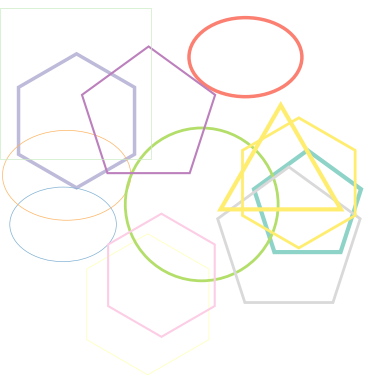[{"shape": "pentagon", "thickness": 3, "radius": 0.73, "center": [0.799, 0.463]}, {"shape": "hexagon", "thickness": 0.5, "radius": 0.92, "center": [0.384, 0.21]}, {"shape": "hexagon", "thickness": 2.5, "radius": 0.87, "center": [0.199, 0.686]}, {"shape": "oval", "thickness": 2.5, "radius": 0.73, "center": [0.638, 0.852]}, {"shape": "oval", "thickness": 0.5, "radius": 0.69, "center": [0.164, 0.417]}, {"shape": "oval", "thickness": 0.5, "radius": 0.83, "center": [0.173, 0.545]}, {"shape": "circle", "thickness": 2, "radius": 0.99, "center": [0.524, 0.469]}, {"shape": "hexagon", "thickness": 1.5, "radius": 0.8, "center": [0.419, 0.285]}, {"shape": "pentagon", "thickness": 2, "radius": 0.97, "center": [0.75, 0.372]}, {"shape": "pentagon", "thickness": 1.5, "radius": 0.91, "center": [0.386, 0.697]}, {"shape": "square", "thickness": 0.5, "radius": 0.98, "center": [0.196, 0.783]}, {"shape": "triangle", "thickness": 3, "radius": 0.9, "center": [0.729, 0.546]}, {"shape": "hexagon", "thickness": 2, "radius": 0.84, "center": [0.776, 0.525]}]